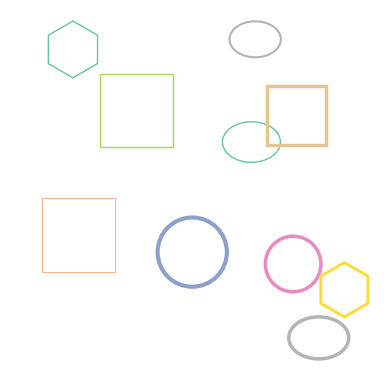[{"shape": "oval", "thickness": 1, "radius": 0.38, "center": [0.653, 0.631]}, {"shape": "hexagon", "thickness": 1, "radius": 0.37, "center": [0.19, 0.872]}, {"shape": "square", "thickness": 0.5, "radius": 0.48, "center": [0.204, 0.389]}, {"shape": "circle", "thickness": 3, "radius": 0.45, "center": [0.499, 0.345]}, {"shape": "circle", "thickness": 2.5, "radius": 0.36, "center": [0.761, 0.314]}, {"shape": "square", "thickness": 1, "radius": 0.48, "center": [0.355, 0.713]}, {"shape": "hexagon", "thickness": 2, "radius": 0.35, "center": [0.894, 0.247]}, {"shape": "square", "thickness": 2.5, "radius": 0.38, "center": [0.77, 0.7]}, {"shape": "oval", "thickness": 2.5, "radius": 0.39, "center": [0.828, 0.122]}, {"shape": "oval", "thickness": 1.5, "radius": 0.33, "center": [0.663, 0.898]}]